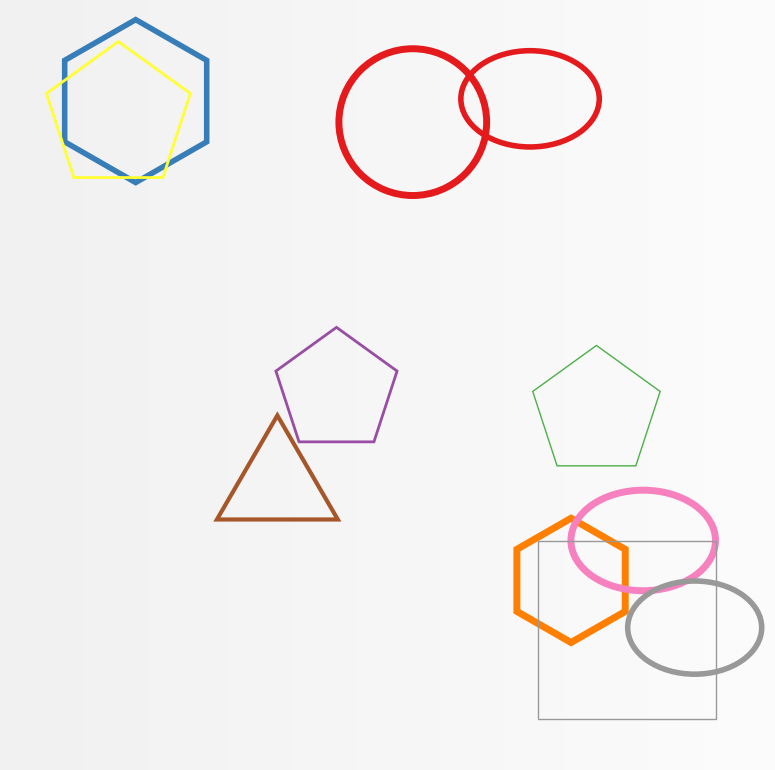[{"shape": "oval", "thickness": 2, "radius": 0.45, "center": [0.684, 0.872]}, {"shape": "circle", "thickness": 2.5, "radius": 0.48, "center": [0.533, 0.841]}, {"shape": "hexagon", "thickness": 2, "radius": 0.53, "center": [0.175, 0.869]}, {"shape": "pentagon", "thickness": 0.5, "radius": 0.43, "center": [0.77, 0.465]}, {"shape": "pentagon", "thickness": 1, "radius": 0.41, "center": [0.434, 0.493]}, {"shape": "hexagon", "thickness": 2.5, "radius": 0.4, "center": [0.737, 0.246]}, {"shape": "pentagon", "thickness": 1, "radius": 0.49, "center": [0.153, 0.848]}, {"shape": "triangle", "thickness": 1.5, "radius": 0.45, "center": [0.358, 0.37]}, {"shape": "oval", "thickness": 2.5, "radius": 0.47, "center": [0.83, 0.298]}, {"shape": "oval", "thickness": 2, "radius": 0.43, "center": [0.896, 0.185]}, {"shape": "square", "thickness": 0.5, "radius": 0.58, "center": [0.809, 0.182]}]